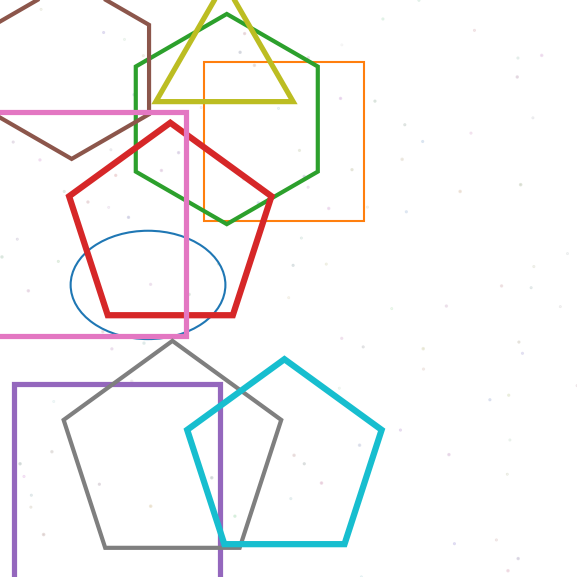[{"shape": "oval", "thickness": 1, "radius": 0.67, "center": [0.256, 0.506]}, {"shape": "square", "thickness": 1, "radius": 0.69, "center": [0.492, 0.754]}, {"shape": "hexagon", "thickness": 2, "radius": 0.91, "center": [0.393, 0.793]}, {"shape": "pentagon", "thickness": 3, "radius": 0.92, "center": [0.295, 0.602]}, {"shape": "square", "thickness": 2.5, "radius": 0.89, "center": [0.203, 0.156]}, {"shape": "hexagon", "thickness": 2, "radius": 0.77, "center": [0.124, 0.879]}, {"shape": "square", "thickness": 2.5, "radius": 0.97, "center": [0.128, 0.611]}, {"shape": "pentagon", "thickness": 2, "radius": 0.99, "center": [0.299, 0.211]}, {"shape": "triangle", "thickness": 2.5, "radius": 0.69, "center": [0.389, 0.892]}, {"shape": "pentagon", "thickness": 3, "radius": 0.89, "center": [0.492, 0.2]}]